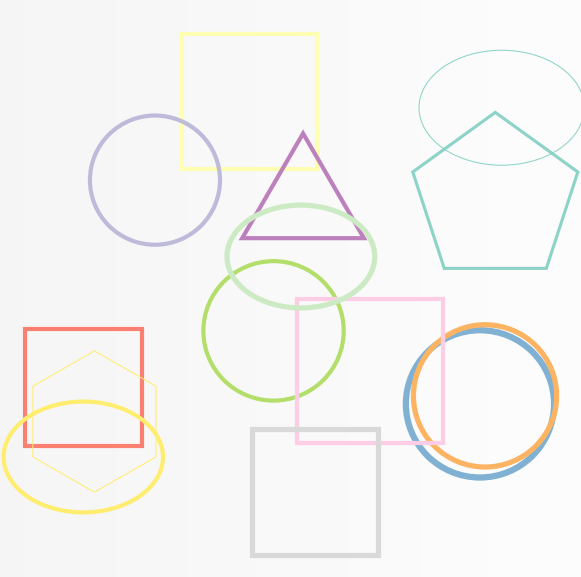[{"shape": "oval", "thickness": 0.5, "radius": 0.71, "center": [0.863, 0.813]}, {"shape": "pentagon", "thickness": 1.5, "radius": 0.75, "center": [0.852, 0.655]}, {"shape": "square", "thickness": 2, "radius": 0.59, "center": [0.428, 0.823]}, {"shape": "circle", "thickness": 2, "radius": 0.56, "center": [0.267, 0.687]}, {"shape": "square", "thickness": 2, "radius": 0.5, "center": [0.144, 0.328]}, {"shape": "circle", "thickness": 3, "radius": 0.64, "center": [0.826, 0.3]}, {"shape": "circle", "thickness": 2.5, "radius": 0.62, "center": [0.834, 0.314]}, {"shape": "circle", "thickness": 2, "radius": 0.6, "center": [0.471, 0.426]}, {"shape": "square", "thickness": 2, "radius": 0.63, "center": [0.637, 0.356]}, {"shape": "square", "thickness": 2.5, "radius": 0.54, "center": [0.542, 0.147]}, {"shape": "triangle", "thickness": 2, "radius": 0.6, "center": [0.521, 0.647]}, {"shape": "oval", "thickness": 2.5, "radius": 0.64, "center": [0.518, 0.555]}, {"shape": "oval", "thickness": 2, "radius": 0.69, "center": [0.143, 0.208]}, {"shape": "hexagon", "thickness": 0.5, "radius": 0.61, "center": [0.162, 0.269]}]